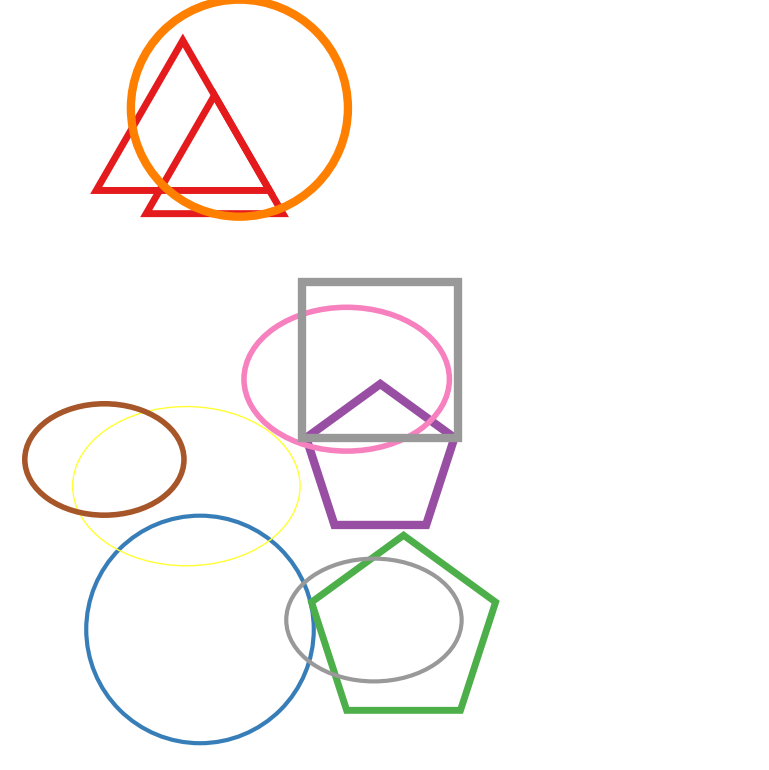[{"shape": "triangle", "thickness": 2.5, "radius": 0.51, "center": [0.279, 0.774]}, {"shape": "triangle", "thickness": 2.5, "radius": 0.65, "center": [0.237, 0.818]}, {"shape": "circle", "thickness": 1.5, "radius": 0.74, "center": [0.26, 0.183]}, {"shape": "pentagon", "thickness": 2.5, "radius": 0.63, "center": [0.524, 0.179]}, {"shape": "pentagon", "thickness": 3, "radius": 0.51, "center": [0.494, 0.4]}, {"shape": "circle", "thickness": 3, "radius": 0.7, "center": [0.311, 0.86]}, {"shape": "oval", "thickness": 0.5, "radius": 0.74, "center": [0.242, 0.369]}, {"shape": "oval", "thickness": 2, "radius": 0.52, "center": [0.136, 0.403]}, {"shape": "oval", "thickness": 2, "radius": 0.67, "center": [0.45, 0.508]}, {"shape": "oval", "thickness": 1.5, "radius": 0.57, "center": [0.486, 0.195]}, {"shape": "square", "thickness": 3, "radius": 0.51, "center": [0.494, 0.532]}]